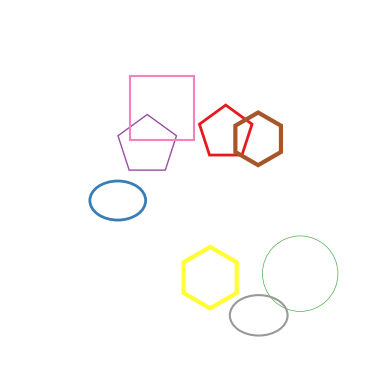[{"shape": "pentagon", "thickness": 2, "radius": 0.36, "center": [0.586, 0.655]}, {"shape": "oval", "thickness": 2, "radius": 0.36, "center": [0.306, 0.479]}, {"shape": "circle", "thickness": 0.5, "radius": 0.49, "center": [0.78, 0.289]}, {"shape": "pentagon", "thickness": 1, "radius": 0.4, "center": [0.382, 0.623]}, {"shape": "hexagon", "thickness": 3, "radius": 0.4, "center": [0.546, 0.279]}, {"shape": "hexagon", "thickness": 3, "radius": 0.34, "center": [0.671, 0.639]}, {"shape": "square", "thickness": 1.5, "radius": 0.42, "center": [0.421, 0.72]}, {"shape": "oval", "thickness": 1.5, "radius": 0.38, "center": [0.672, 0.181]}]